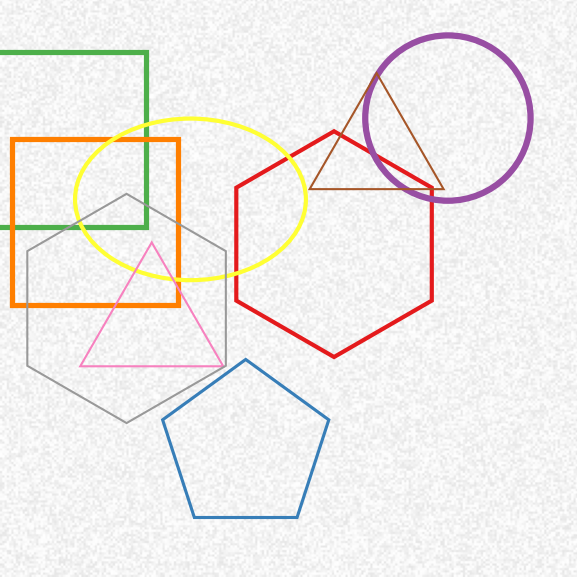[{"shape": "hexagon", "thickness": 2, "radius": 0.98, "center": [0.578, 0.576]}, {"shape": "pentagon", "thickness": 1.5, "radius": 0.76, "center": [0.425, 0.225]}, {"shape": "square", "thickness": 2.5, "radius": 0.76, "center": [0.101, 0.758]}, {"shape": "circle", "thickness": 3, "radius": 0.72, "center": [0.776, 0.795]}, {"shape": "square", "thickness": 2.5, "radius": 0.72, "center": [0.164, 0.615]}, {"shape": "oval", "thickness": 2, "radius": 1.0, "center": [0.33, 0.654]}, {"shape": "triangle", "thickness": 1, "radius": 0.67, "center": [0.652, 0.739]}, {"shape": "triangle", "thickness": 1, "radius": 0.71, "center": [0.263, 0.436]}, {"shape": "hexagon", "thickness": 1, "radius": 0.99, "center": [0.219, 0.465]}]